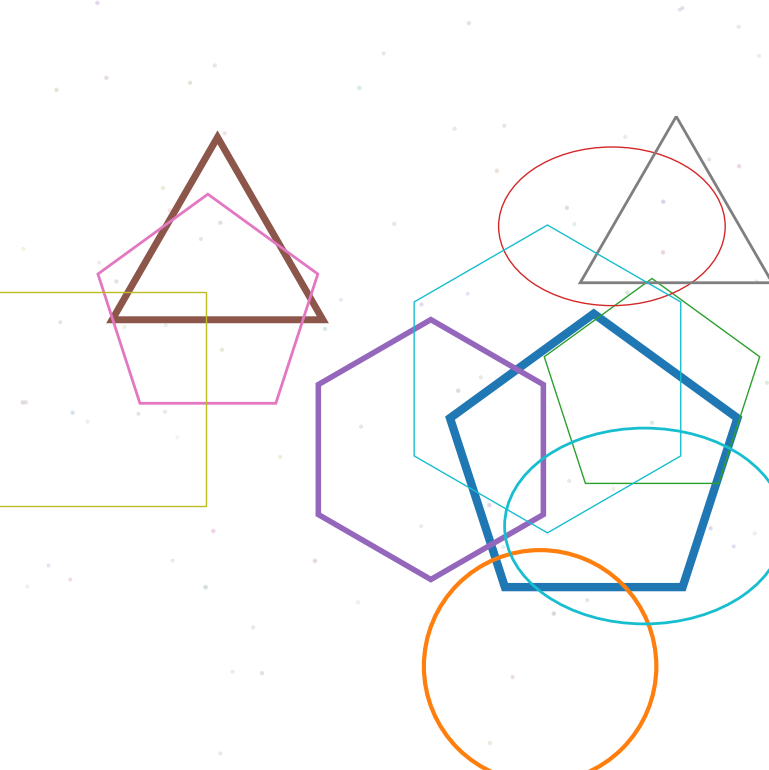[{"shape": "pentagon", "thickness": 3, "radius": 0.98, "center": [0.771, 0.396]}, {"shape": "circle", "thickness": 1.5, "radius": 0.75, "center": [0.701, 0.135]}, {"shape": "pentagon", "thickness": 0.5, "radius": 0.74, "center": [0.847, 0.491]}, {"shape": "oval", "thickness": 0.5, "radius": 0.74, "center": [0.795, 0.706]}, {"shape": "hexagon", "thickness": 2, "radius": 0.84, "center": [0.56, 0.416]}, {"shape": "triangle", "thickness": 2.5, "radius": 0.79, "center": [0.282, 0.664]}, {"shape": "pentagon", "thickness": 1, "radius": 0.75, "center": [0.27, 0.598]}, {"shape": "triangle", "thickness": 1, "radius": 0.72, "center": [0.878, 0.705]}, {"shape": "square", "thickness": 0.5, "radius": 0.69, "center": [0.129, 0.482]}, {"shape": "oval", "thickness": 1, "radius": 0.91, "center": [0.837, 0.317]}, {"shape": "hexagon", "thickness": 0.5, "radius": 1.0, "center": [0.711, 0.508]}]